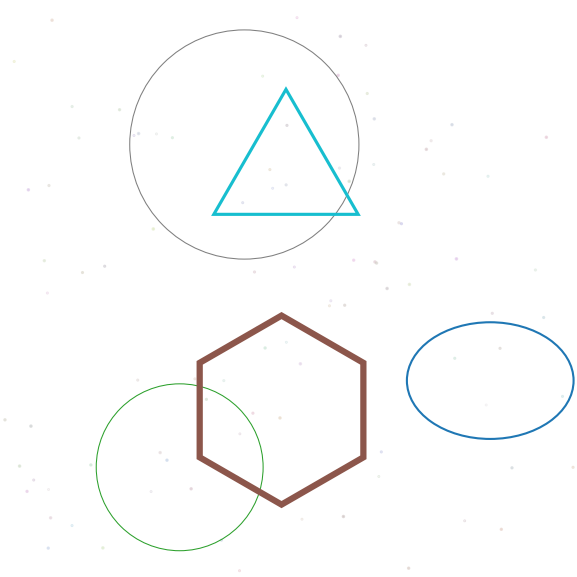[{"shape": "oval", "thickness": 1, "radius": 0.72, "center": [0.849, 0.34]}, {"shape": "circle", "thickness": 0.5, "radius": 0.72, "center": [0.311, 0.19]}, {"shape": "hexagon", "thickness": 3, "radius": 0.82, "center": [0.488, 0.289]}, {"shape": "circle", "thickness": 0.5, "radius": 0.99, "center": [0.423, 0.749]}, {"shape": "triangle", "thickness": 1.5, "radius": 0.72, "center": [0.495, 0.7]}]